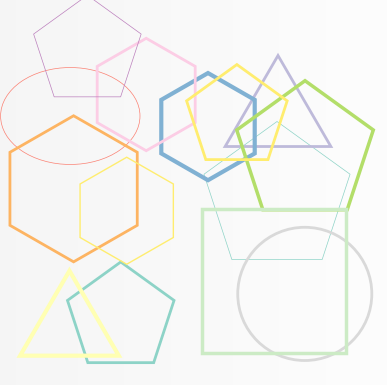[{"shape": "pentagon", "thickness": 2, "radius": 0.72, "center": [0.312, 0.175]}, {"shape": "pentagon", "thickness": 0.5, "radius": 0.99, "center": [0.715, 0.486]}, {"shape": "triangle", "thickness": 3, "radius": 0.74, "center": [0.179, 0.15]}, {"shape": "triangle", "thickness": 2, "radius": 0.79, "center": [0.717, 0.698]}, {"shape": "oval", "thickness": 0.5, "radius": 0.9, "center": [0.181, 0.699]}, {"shape": "hexagon", "thickness": 3, "radius": 0.7, "center": [0.537, 0.671]}, {"shape": "hexagon", "thickness": 2, "radius": 0.95, "center": [0.19, 0.51]}, {"shape": "pentagon", "thickness": 2.5, "radius": 0.93, "center": [0.787, 0.605]}, {"shape": "hexagon", "thickness": 2, "radius": 0.73, "center": [0.377, 0.755]}, {"shape": "circle", "thickness": 2, "radius": 0.87, "center": [0.787, 0.237]}, {"shape": "pentagon", "thickness": 0.5, "radius": 0.73, "center": [0.226, 0.866]}, {"shape": "square", "thickness": 2.5, "radius": 0.93, "center": [0.706, 0.27]}, {"shape": "hexagon", "thickness": 1, "radius": 0.69, "center": [0.327, 0.453]}, {"shape": "pentagon", "thickness": 2, "radius": 0.68, "center": [0.611, 0.696]}]